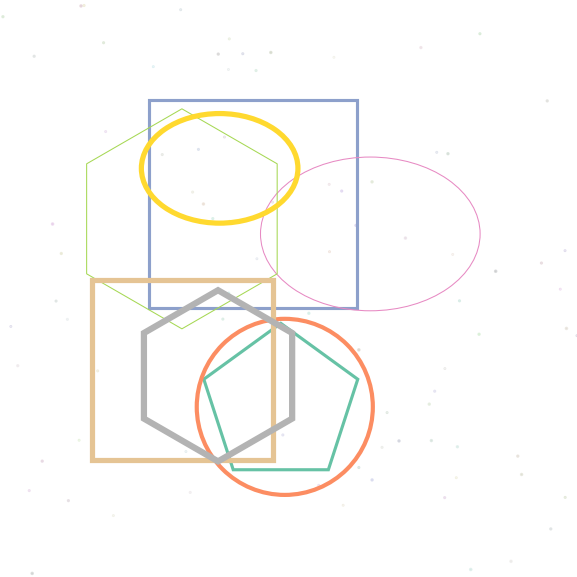[{"shape": "pentagon", "thickness": 1.5, "radius": 0.7, "center": [0.486, 0.299]}, {"shape": "circle", "thickness": 2, "radius": 0.76, "center": [0.493, 0.295]}, {"shape": "square", "thickness": 1.5, "radius": 0.9, "center": [0.438, 0.646]}, {"shape": "oval", "thickness": 0.5, "radius": 0.95, "center": [0.641, 0.594]}, {"shape": "hexagon", "thickness": 0.5, "radius": 0.95, "center": [0.315, 0.62]}, {"shape": "oval", "thickness": 2.5, "radius": 0.68, "center": [0.38, 0.708]}, {"shape": "square", "thickness": 2.5, "radius": 0.78, "center": [0.316, 0.359]}, {"shape": "hexagon", "thickness": 3, "radius": 0.74, "center": [0.378, 0.348]}]